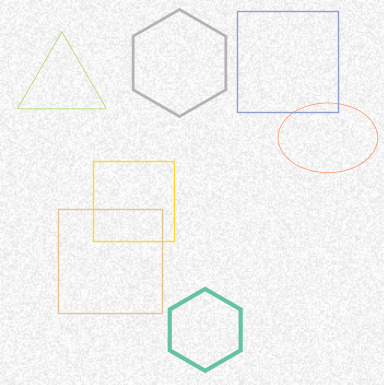[{"shape": "hexagon", "thickness": 3, "radius": 0.53, "center": [0.533, 0.143]}, {"shape": "oval", "thickness": 0.5, "radius": 0.65, "center": [0.852, 0.642]}, {"shape": "square", "thickness": 1, "radius": 0.66, "center": [0.747, 0.839]}, {"shape": "triangle", "thickness": 0.5, "radius": 0.67, "center": [0.161, 0.784]}, {"shape": "square", "thickness": 1, "radius": 0.53, "center": [0.348, 0.478]}, {"shape": "square", "thickness": 1, "radius": 0.68, "center": [0.285, 0.323]}, {"shape": "hexagon", "thickness": 2, "radius": 0.69, "center": [0.466, 0.836]}]